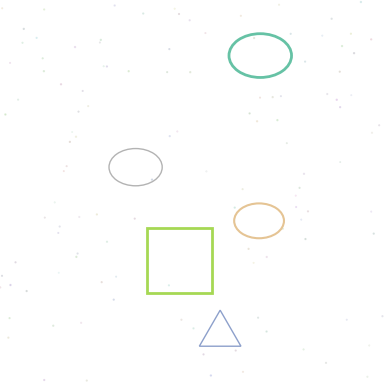[{"shape": "oval", "thickness": 2, "radius": 0.41, "center": [0.676, 0.856]}, {"shape": "triangle", "thickness": 1, "radius": 0.31, "center": [0.572, 0.132]}, {"shape": "square", "thickness": 2, "radius": 0.42, "center": [0.467, 0.323]}, {"shape": "oval", "thickness": 1.5, "radius": 0.32, "center": [0.673, 0.426]}, {"shape": "oval", "thickness": 1, "radius": 0.35, "center": [0.352, 0.566]}]